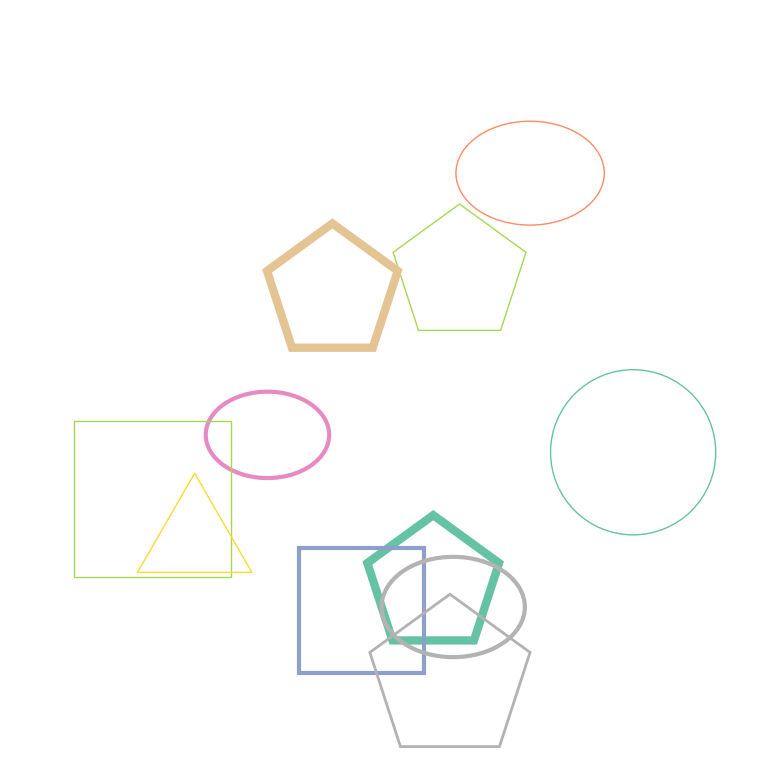[{"shape": "circle", "thickness": 0.5, "radius": 0.54, "center": [0.822, 0.413]}, {"shape": "pentagon", "thickness": 3, "radius": 0.45, "center": [0.563, 0.241]}, {"shape": "oval", "thickness": 0.5, "radius": 0.48, "center": [0.688, 0.775]}, {"shape": "square", "thickness": 1.5, "radius": 0.4, "center": [0.469, 0.207]}, {"shape": "oval", "thickness": 1.5, "radius": 0.4, "center": [0.347, 0.435]}, {"shape": "pentagon", "thickness": 0.5, "radius": 0.45, "center": [0.597, 0.644]}, {"shape": "square", "thickness": 0.5, "radius": 0.51, "center": [0.198, 0.352]}, {"shape": "triangle", "thickness": 0.5, "radius": 0.43, "center": [0.253, 0.3]}, {"shape": "pentagon", "thickness": 3, "radius": 0.45, "center": [0.432, 0.621]}, {"shape": "oval", "thickness": 1.5, "radius": 0.47, "center": [0.589, 0.212]}, {"shape": "pentagon", "thickness": 1, "radius": 0.55, "center": [0.584, 0.119]}]